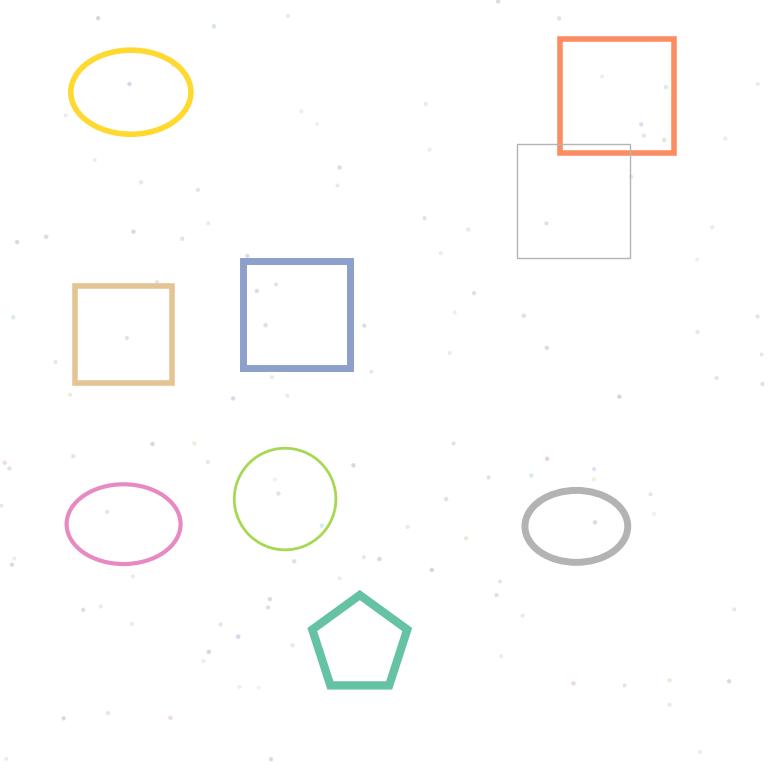[{"shape": "pentagon", "thickness": 3, "radius": 0.32, "center": [0.467, 0.162]}, {"shape": "square", "thickness": 2, "radius": 0.37, "center": [0.801, 0.875]}, {"shape": "square", "thickness": 2.5, "radius": 0.35, "center": [0.385, 0.591]}, {"shape": "oval", "thickness": 1.5, "radius": 0.37, "center": [0.161, 0.319]}, {"shape": "circle", "thickness": 1, "radius": 0.33, "center": [0.37, 0.352]}, {"shape": "oval", "thickness": 2, "radius": 0.39, "center": [0.17, 0.88]}, {"shape": "square", "thickness": 2, "radius": 0.31, "center": [0.16, 0.565]}, {"shape": "square", "thickness": 0.5, "radius": 0.37, "center": [0.745, 0.739]}, {"shape": "oval", "thickness": 2.5, "radius": 0.33, "center": [0.748, 0.316]}]